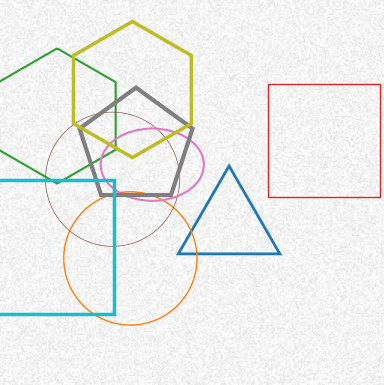[{"shape": "triangle", "thickness": 2, "radius": 0.76, "center": [0.595, 0.417]}, {"shape": "circle", "thickness": 1, "radius": 0.87, "center": [0.339, 0.329]}, {"shape": "hexagon", "thickness": 1.5, "radius": 0.88, "center": [0.148, 0.699]}, {"shape": "square", "thickness": 1, "radius": 0.73, "center": [0.842, 0.635]}, {"shape": "circle", "thickness": 0.5, "radius": 0.87, "center": [0.292, 0.534]}, {"shape": "oval", "thickness": 1.5, "radius": 0.67, "center": [0.395, 0.572]}, {"shape": "pentagon", "thickness": 3, "radius": 0.77, "center": [0.353, 0.618]}, {"shape": "hexagon", "thickness": 2.5, "radius": 0.88, "center": [0.344, 0.768]}, {"shape": "square", "thickness": 2.5, "radius": 0.87, "center": [0.123, 0.358]}]